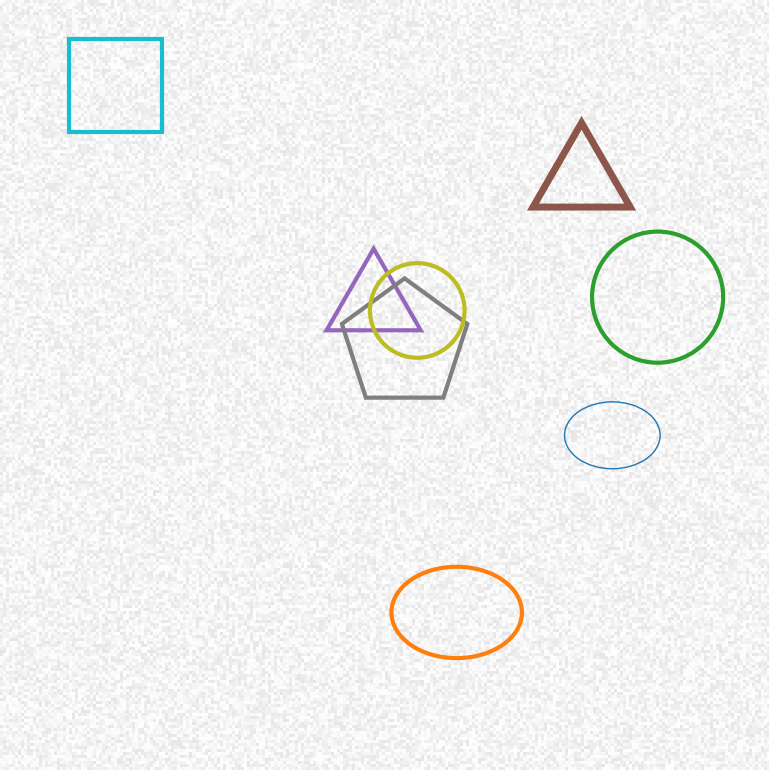[{"shape": "oval", "thickness": 0.5, "radius": 0.31, "center": [0.795, 0.435]}, {"shape": "oval", "thickness": 1.5, "radius": 0.42, "center": [0.593, 0.205]}, {"shape": "circle", "thickness": 1.5, "radius": 0.43, "center": [0.854, 0.614]}, {"shape": "triangle", "thickness": 1.5, "radius": 0.35, "center": [0.485, 0.606]}, {"shape": "triangle", "thickness": 2.5, "radius": 0.36, "center": [0.755, 0.768]}, {"shape": "pentagon", "thickness": 1.5, "radius": 0.43, "center": [0.525, 0.553]}, {"shape": "circle", "thickness": 1.5, "radius": 0.31, "center": [0.542, 0.597]}, {"shape": "square", "thickness": 1.5, "radius": 0.3, "center": [0.15, 0.889]}]